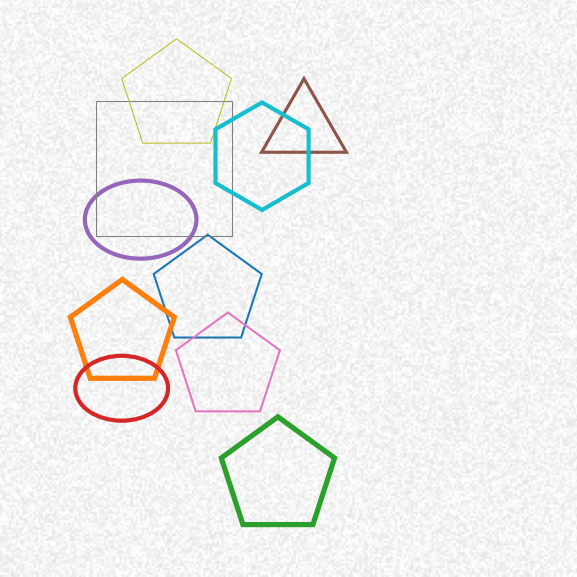[{"shape": "pentagon", "thickness": 1, "radius": 0.49, "center": [0.36, 0.494]}, {"shape": "pentagon", "thickness": 2.5, "radius": 0.47, "center": [0.212, 0.421]}, {"shape": "pentagon", "thickness": 2.5, "radius": 0.52, "center": [0.481, 0.174]}, {"shape": "oval", "thickness": 2, "radius": 0.4, "center": [0.211, 0.327]}, {"shape": "oval", "thickness": 2, "radius": 0.48, "center": [0.244, 0.619]}, {"shape": "triangle", "thickness": 1.5, "radius": 0.42, "center": [0.526, 0.778]}, {"shape": "pentagon", "thickness": 1, "radius": 0.47, "center": [0.395, 0.363]}, {"shape": "square", "thickness": 0.5, "radius": 0.59, "center": [0.284, 0.708]}, {"shape": "pentagon", "thickness": 0.5, "radius": 0.5, "center": [0.306, 0.832]}, {"shape": "hexagon", "thickness": 2, "radius": 0.47, "center": [0.454, 0.729]}]